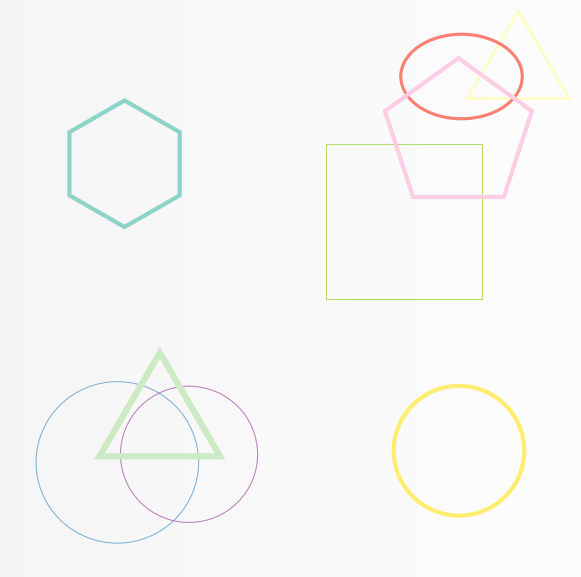[{"shape": "hexagon", "thickness": 2, "radius": 0.55, "center": [0.214, 0.716]}, {"shape": "triangle", "thickness": 1, "radius": 0.51, "center": [0.892, 0.879]}, {"shape": "oval", "thickness": 1.5, "radius": 0.52, "center": [0.794, 0.867]}, {"shape": "circle", "thickness": 0.5, "radius": 0.7, "center": [0.202, 0.198]}, {"shape": "square", "thickness": 0.5, "radius": 0.67, "center": [0.696, 0.616]}, {"shape": "pentagon", "thickness": 2, "radius": 0.66, "center": [0.789, 0.766]}, {"shape": "circle", "thickness": 0.5, "radius": 0.59, "center": [0.325, 0.212]}, {"shape": "triangle", "thickness": 3, "radius": 0.6, "center": [0.275, 0.269]}, {"shape": "circle", "thickness": 2, "radius": 0.56, "center": [0.79, 0.219]}]